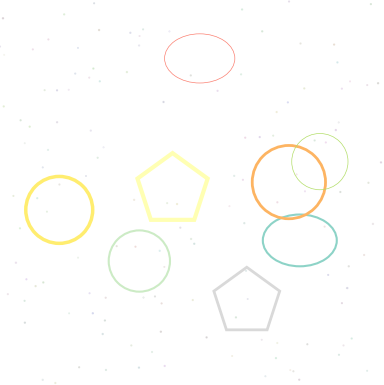[{"shape": "oval", "thickness": 1.5, "radius": 0.48, "center": [0.779, 0.376]}, {"shape": "pentagon", "thickness": 3, "radius": 0.48, "center": [0.448, 0.507]}, {"shape": "oval", "thickness": 0.5, "radius": 0.46, "center": [0.519, 0.848]}, {"shape": "circle", "thickness": 2, "radius": 0.48, "center": [0.75, 0.527]}, {"shape": "circle", "thickness": 0.5, "radius": 0.37, "center": [0.831, 0.58]}, {"shape": "pentagon", "thickness": 2, "radius": 0.45, "center": [0.641, 0.216]}, {"shape": "circle", "thickness": 1.5, "radius": 0.4, "center": [0.362, 0.322]}, {"shape": "circle", "thickness": 2.5, "radius": 0.43, "center": [0.154, 0.455]}]